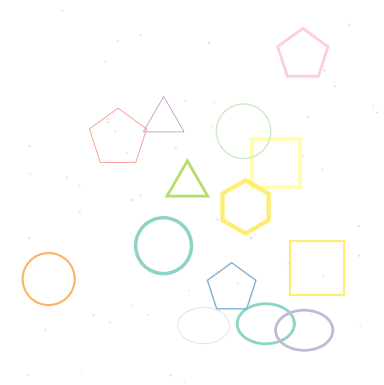[{"shape": "oval", "thickness": 2, "radius": 0.37, "center": [0.69, 0.159]}, {"shape": "circle", "thickness": 2.5, "radius": 0.36, "center": [0.425, 0.362]}, {"shape": "square", "thickness": 3, "radius": 0.31, "center": [0.718, 0.577]}, {"shape": "oval", "thickness": 2, "radius": 0.37, "center": [0.79, 0.142]}, {"shape": "pentagon", "thickness": 0.5, "radius": 0.39, "center": [0.307, 0.641]}, {"shape": "pentagon", "thickness": 1, "radius": 0.33, "center": [0.602, 0.251]}, {"shape": "circle", "thickness": 1.5, "radius": 0.34, "center": [0.126, 0.275]}, {"shape": "triangle", "thickness": 2, "radius": 0.31, "center": [0.487, 0.521]}, {"shape": "pentagon", "thickness": 2, "radius": 0.34, "center": [0.787, 0.858]}, {"shape": "oval", "thickness": 0.5, "radius": 0.34, "center": [0.529, 0.154]}, {"shape": "triangle", "thickness": 0.5, "radius": 0.31, "center": [0.425, 0.688]}, {"shape": "circle", "thickness": 1, "radius": 0.35, "center": [0.633, 0.659]}, {"shape": "hexagon", "thickness": 3, "radius": 0.35, "center": [0.638, 0.463]}, {"shape": "square", "thickness": 1.5, "radius": 0.35, "center": [0.822, 0.305]}]